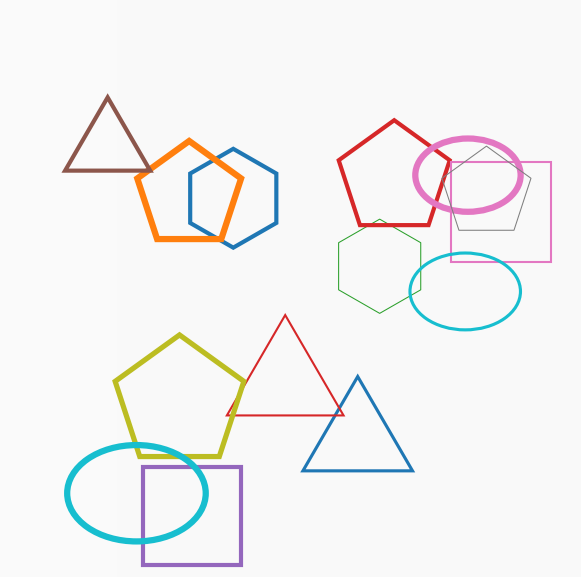[{"shape": "hexagon", "thickness": 2, "radius": 0.43, "center": [0.401, 0.656]}, {"shape": "triangle", "thickness": 1.5, "radius": 0.54, "center": [0.615, 0.238]}, {"shape": "pentagon", "thickness": 3, "radius": 0.47, "center": [0.325, 0.661]}, {"shape": "hexagon", "thickness": 0.5, "radius": 0.41, "center": [0.653, 0.538]}, {"shape": "pentagon", "thickness": 2, "radius": 0.5, "center": [0.678, 0.691]}, {"shape": "triangle", "thickness": 1, "radius": 0.58, "center": [0.491, 0.338]}, {"shape": "square", "thickness": 2, "radius": 0.42, "center": [0.33, 0.106]}, {"shape": "triangle", "thickness": 2, "radius": 0.42, "center": [0.185, 0.746]}, {"shape": "oval", "thickness": 3, "radius": 0.45, "center": [0.805, 0.696]}, {"shape": "square", "thickness": 1, "radius": 0.43, "center": [0.862, 0.632]}, {"shape": "pentagon", "thickness": 0.5, "radius": 0.4, "center": [0.837, 0.666]}, {"shape": "pentagon", "thickness": 2.5, "radius": 0.58, "center": [0.309, 0.303]}, {"shape": "oval", "thickness": 1.5, "radius": 0.48, "center": [0.8, 0.494]}, {"shape": "oval", "thickness": 3, "radius": 0.6, "center": [0.235, 0.145]}]